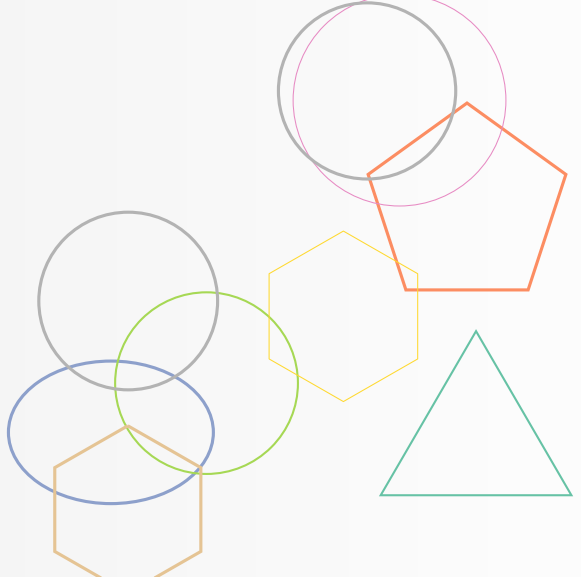[{"shape": "triangle", "thickness": 1, "radius": 0.95, "center": [0.819, 0.236]}, {"shape": "pentagon", "thickness": 1.5, "radius": 0.89, "center": [0.803, 0.642]}, {"shape": "oval", "thickness": 1.5, "radius": 0.88, "center": [0.191, 0.25]}, {"shape": "circle", "thickness": 0.5, "radius": 0.92, "center": [0.687, 0.825]}, {"shape": "circle", "thickness": 1, "radius": 0.79, "center": [0.355, 0.336]}, {"shape": "hexagon", "thickness": 0.5, "radius": 0.74, "center": [0.591, 0.451]}, {"shape": "hexagon", "thickness": 1.5, "radius": 0.73, "center": [0.22, 0.117]}, {"shape": "circle", "thickness": 1.5, "radius": 0.77, "center": [0.221, 0.478]}, {"shape": "circle", "thickness": 1.5, "radius": 0.76, "center": [0.632, 0.842]}]